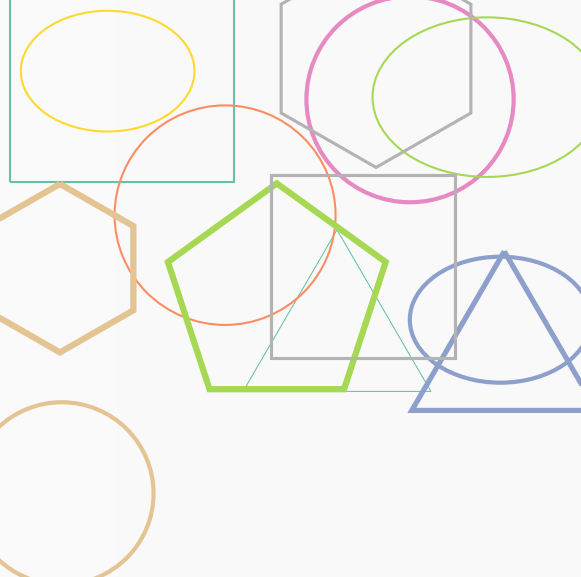[{"shape": "triangle", "thickness": 0.5, "radius": 0.93, "center": [0.58, 0.415]}, {"shape": "square", "thickness": 1, "radius": 0.96, "center": [0.209, 0.878]}, {"shape": "circle", "thickness": 1, "radius": 0.95, "center": [0.387, 0.627]}, {"shape": "oval", "thickness": 2, "radius": 0.78, "center": [0.861, 0.446]}, {"shape": "triangle", "thickness": 2.5, "radius": 0.92, "center": [0.868, 0.38]}, {"shape": "circle", "thickness": 2, "radius": 0.89, "center": [0.705, 0.827]}, {"shape": "pentagon", "thickness": 3, "radius": 0.98, "center": [0.476, 0.485]}, {"shape": "oval", "thickness": 1, "radius": 0.99, "center": [0.838, 0.831]}, {"shape": "oval", "thickness": 1, "radius": 0.75, "center": [0.185, 0.876]}, {"shape": "circle", "thickness": 2, "radius": 0.79, "center": [0.106, 0.145]}, {"shape": "hexagon", "thickness": 3, "radius": 0.73, "center": [0.103, 0.535]}, {"shape": "square", "thickness": 1.5, "radius": 0.79, "center": [0.625, 0.537]}, {"shape": "hexagon", "thickness": 1.5, "radius": 0.94, "center": [0.647, 0.898]}]